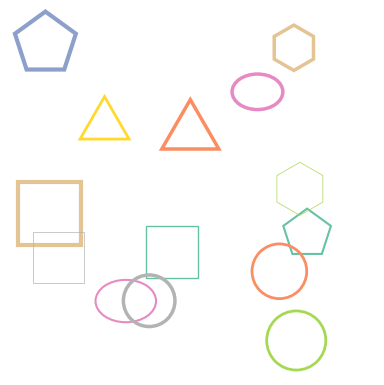[{"shape": "pentagon", "thickness": 1.5, "radius": 0.33, "center": [0.798, 0.393]}, {"shape": "square", "thickness": 1, "radius": 0.34, "center": [0.447, 0.345]}, {"shape": "triangle", "thickness": 2.5, "radius": 0.43, "center": [0.494, 0.656]}, {"shape": "circle", "thickness": 2, "radius": 0.36, "center": [0.726, 0.295]}, {"shape": "pentagon", "thickness": 3, "radius": 0.42, "center": [0.118, 0.887]}, {"shape": "oval", "thickness": 2.5, "radius": 0.33, "center": [0.669, 0.762]}, {"shape": "oval", "thickness": 1.5, "radius": 0.39, "center": [0.327, 0.218]}, {"shape": "hexagon", "thickness": 0.5, "radius": 0.34, "center": [0.779, 0.51]}, {"shape": "circle", "thickness": 2, "radius": 0.38, "center": [0.769, 0.116]}, {"shape": "triangle", "thickness": 2, "radius": 0.37, "center": [0.272, 0.675]}, {"shape": "hexagon", "thickness": 2.5, "radius": 0.29, "center": [0.763, 0.876]}, {"shape": "square", "thickness": 3, "radius": 0.41, "center": [0.129, 0.445]}, {"shape": "circle", "thickness": 2.5, "radius": 0.33, "center": [0.387, 0.219]}, {"shape": "square", "thickness": 0.5, "radius": 0.33, "center": [0.152, 0.332]}]